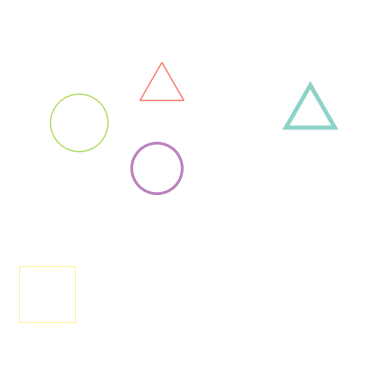[{"shape": "triangle", "thickness": 3, "radius": 0.37, "center": [0.806, 0.705]}, {"shape": "triangle", "thickness": 1, "radius": 0.33, "center": [0.421, 0.772]}, {"shape": "circle", "thickness": 1, "radius": 0.37, "center": [0.206, 0.681]}, {"shape": "circle", "thickness": 2, "radius": 0.33, "center": [0.408, 0.563]}, {"shape": "square", "thickness": 0.5, "radius": 0.36, "center": [0.122, 0.237]}]